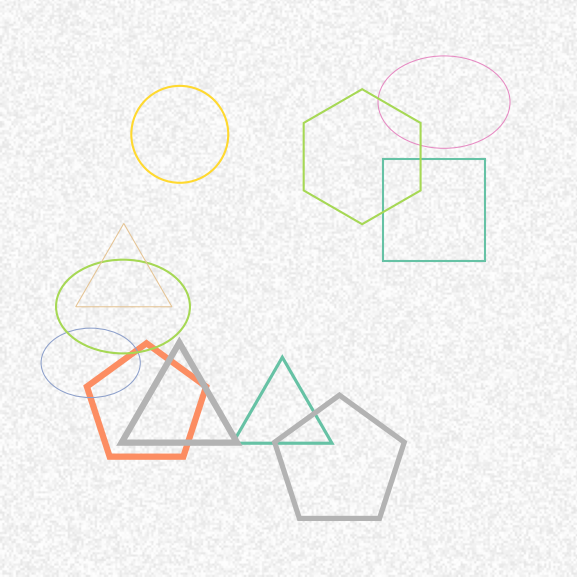[{"shape": "triangle", "thickness": 1.5, "radius": 0.5, "center": [0.489, 0.281]}, {"shape": "square", "thickness": 1, "radius": 0.44, "center": [0.752, 0.635]}, {"shape": "pentagon", "thickness": 3, "radius": 0.54, "center": [0.254, 0.296]}, {"shape": "oval", "thickness": 0.5, "radius": 0.43, "center": [0.157, 0.371]}, {"shape": "oval", "thickness": 0.5, "radius": 0.57, "center": [0.769, 0.822]}, {"shape": "hexagon", "thickness": 1, "radius": 0.58, "center": [0.627, 0.728]}, {"shape": "oval", "thickness": 1, "radius": 0.58, "center": [0.213, 0.468]}, {"shape": "circle", "thickness": 1, "radius": 0.42, "center": [0.311, 0.767]}, {"shape": "triangle", "thickness": 0.5, "radius": 0.48, "center": [0.214, 0.516]}, {"shape": "triangle", "thickness": 3, "radius": 0.58, "center": [0.311, 0.29]}, {"shape": "pentagon", "thickness": 2.5, "radius": 0.59, "center": [0.588, 0.197]}]